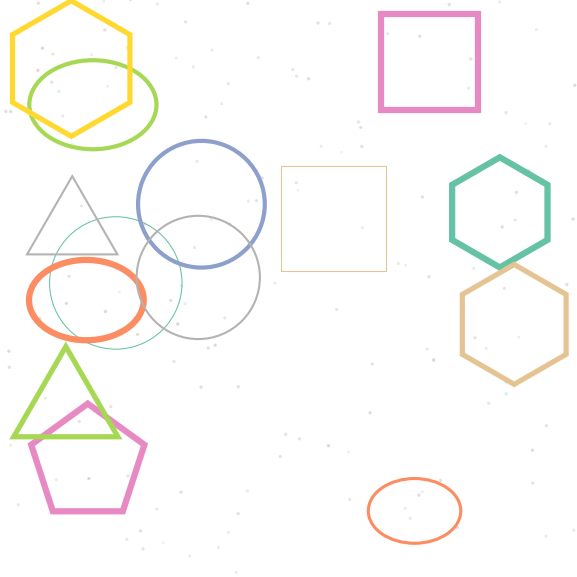[{"shape": "circle", "thickness": 0.5, "radius": 0.57, "center": [0.201, 0.509]}, {"shape": "hexagon", "thickness": 3, "radius": 0.48, "center": [0.865, 0.631]}, {"shape": "oval", "thickness": 1.5, "radius": 0.4, "center": [0.718, 0.114]}, {"shape": "oval", "thickness": 3, "radius": 0.5, "center": [0.15, 0.48]}, {"shape": "circle", "thickness": 2, "radius": 0.55, "center": [0.349, 0.646]}, {"shape": "pentagon", "thickness": 3, "radius": 0.52, "center": [0.152, 0.197]}, {"shape": "square", "thickness": 3, "radius": 0.42, "center": [0.744, 0.892]}, {"shape": "oval", "thickness": 2, "radius": 0.55, "center": [0.161, 0.818]}, {"shape": "triangle", "thickness": 2.5, "radius": 0.52, "center": [0.114, 0.295]}, {"shape": "hexagon", "thickness": 2.5, "radius": 0.59, "center": [0.123, 0.88]}, {"shape": "hexagon", "thickness": 2.5, "radius": 0.52, "center": [0.89, 0.437]}, {"shape": "square", "thickness": 0.5, "radius": 0.46, "center": [0.578, 0.621]}, {"shape": "triangle", "thickness": 1, "radius": 0.45, "center": [0.125, 0.604]}, {"shape": "circle", "thickness": 1, "radius": 0.53, "center": [0.343, 0.519]}]